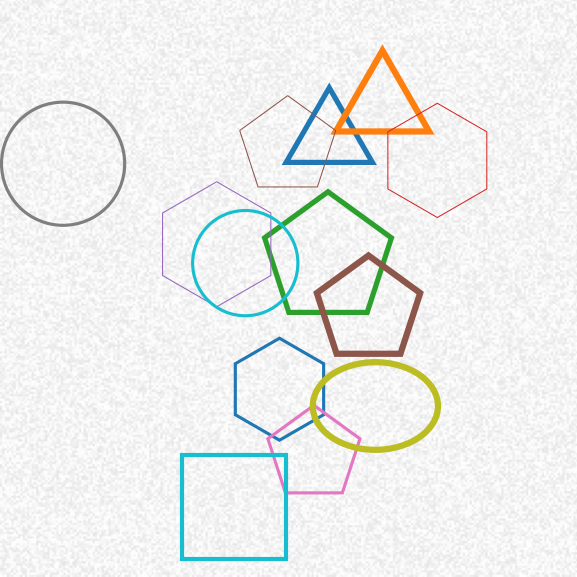[{"shape": "hexagon", "thickness": 1.5, "radius": 0.44, "center": [0.484, 0.325]}, {"shape": "triangle", "thickness": 2.5, "radius": 0.43, "center": [0.57, 0.761]}, {"shape": "triangle", "thickness": 3, "radius": 0.47, "center": [0.662, 0.818]}, {"shape": "pentagon", "thickness": 2.5, "radius": 0.58, "center": [0.568, 0.552]}, {"shape": "hexagon", "thickness": 0.5, "radius": 0.49, "center": [0.757, 0.721]}, {"shape": "hexagon", "thickness": 0.5, "radius": 0.54, "center": [0.375, 0.576]}, {"shape": "pentagon", "thickness": 0.5, "radius": 0.44, "center": [0.498, 0.746]}, {"shape": "pentagon", "thickness": 3, "radius": 0.47, "center": [0.638, 0.463]}, {"shape": "pentagon", "thickness": 1.5, "radius": 0.42, "center": [0.544, 0.213]}, {"shape": "circle", "thickness": 1.5, "radius": 0.53, "center": [0.109, 0.716]}, {"shape": "oval", "thickness": 3, "radius": 0.54, "center": [0.65, 0.296]}, {"shape": "circle", "thickness": 1.5, "radius": 0.46, "center": [0.425, 0.544]}, {"shape": "square", "thickness": 2, "radius": 0.45, "center": [0.405, 0.121]}]